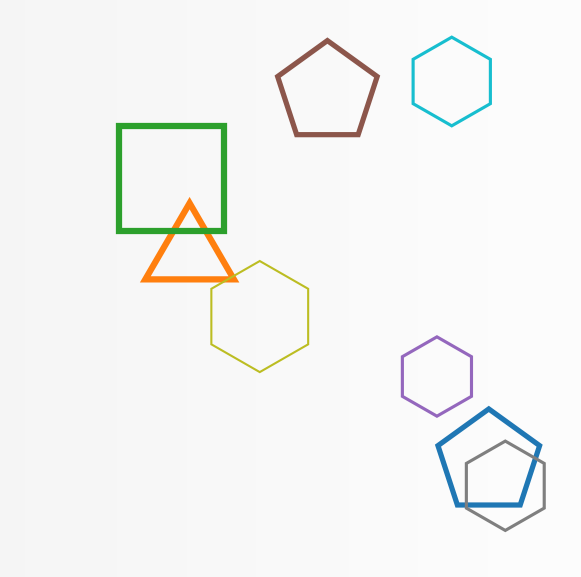[{"shape": "pentagon", "thickness": 2.5, "radius": 0.46, "center": [0.841, 0.199]}, {"shape": "triangle", "thickness": 3, "radius": 0.44, "center": [0.326, 0.559]}, {"shape": "square", "thickness": 3, "radius": 0.45, "center": [0.295, 0.69]}, {"shape": "hexagon", "thickness": 1.5, "radius": 0.34, "center": [0.752, 0.347]}, {"shape": "pentagon", "thickness": 2.5, "radius": 0.45, "center": [0.563, 0.839]}, {"shape": "hexagon", "thickness": 1.5, "radius": 0.39, "center": [0.869, 0.158]}, {"shape": "hexagon", "thickness": 1, "radius": 0.48, "center": [0.447, 0.451]}, {"shape": "hexagon", "thickness": 1.5, "radius": 0.38, "center": [0.777, 0.858]}]